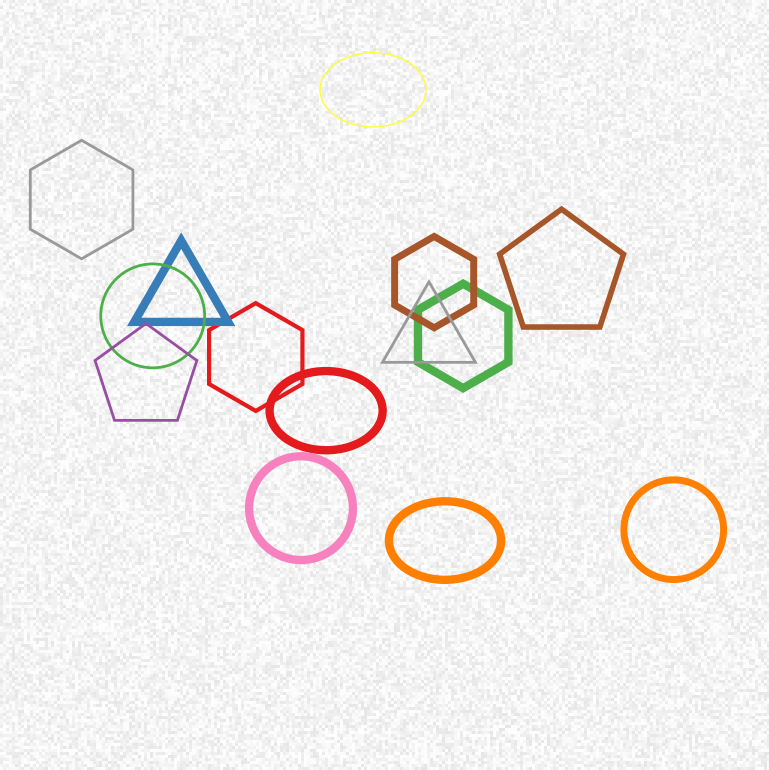[{"shape": "oval", "thickness": 3, "radius": 0.37, "center": [0.424, 0.467]}, {"shape": "hexagon", "thickness": 1.5, "radius": 0.35, "center": [0.332, 0.536]}, {"shape": "triangle", "thickness": 3, "radius": 0.35, "center": [0.235, 0.617]}, {"shape": "hexagon", "thickness": 3, "radius": 0.34, "center": [0.602, 0.564]}, {"shape": "circle", "thickness": 1, "radius": 0.34, "center": [0.198, 0.59]}, {"shape": "pentagon", "thickness": 1, "radius": 0.35, "center": [0.19, 0.51]}, {"shape": "oval", "thickness": 3, "radius": 0.36, "center": [0.578, 0.298]}, {"shape": "circle", "thickness": 2.5, "radius": 0.32, "center": [0.875, 0.312]}, {"shape": "oval", "thickness": 0.5, "radius": 0.34, "center": [0.484, 0.883]}, {"shape": "hexagon", "thickness": 2.5, "radius": 0.3, "center": [0.564, 0.634]}, {"shape": "pentagon", "thickness": 2, "radius": 0.42, "center": [0.729, 0.644]}, {"shape": "circle", "thickness": 3, "radius": 0.34, "center": [0.391, 0.34]}, {"shape": "hexagon", "thickness": 1, "radius": 0.38, "center": [0.106, 0.741]}, {"shape": "triangle", "thickness": 1, "radius": 0.35, "center": [0.557, 0.564]}]